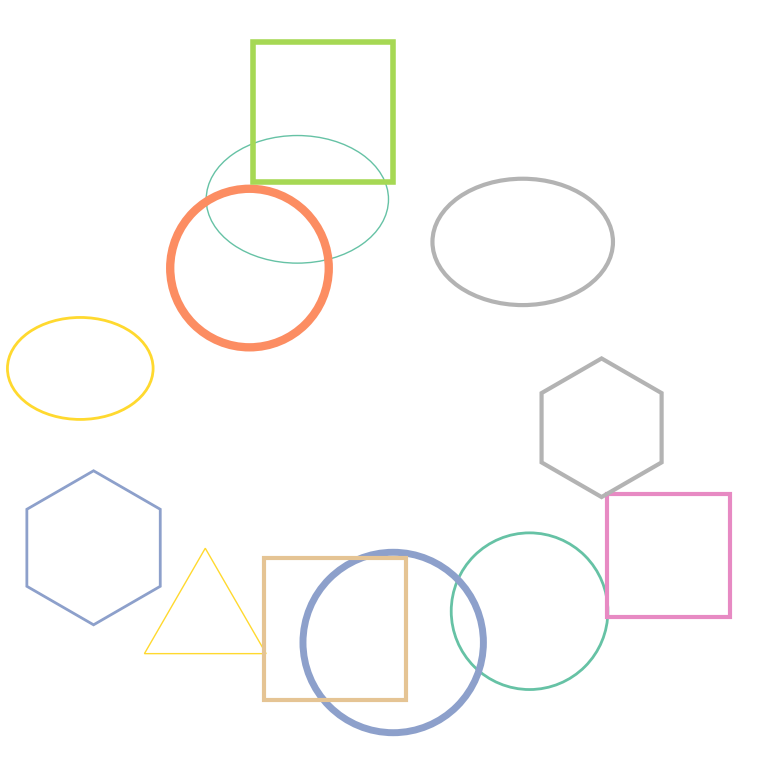[{"shape": "oval", "thickness": 0.5, "radius": 0.59, "center": [0.386, 0.741]}, {"shape": "circle", "thickness": 1, "radius": 0.51, "center": [0.688, 0.206]}, {"shape": "circle", "thickness": 3, "radius": 0.51, "center": [0.324, 0.652]}, {"shape": "hexagon", "thickness": 1, "radius": 0.5, "center": [0.122, 0.289]}, {"shape": "circle", "thickness": 2.5, "radius": 0.59, "center": [0.511, 0.166]}, {"shape": "square", "thickness": 1.5, "radius": 0.4, "center": [0.868, 0.279]}, {"shape": "square", "thickness": 2, "radius": 0.45, "center": [0.419, 0.855]}, {"shape": "triangle", "thickness": 0.5, "radius": 0.46, "center": [0.267, 0.197]}, {"shape": "oval", "thickness": 1, "radius": 0.47, "center": [0.104, 0.521]}, {"shape": "square", "thickness": 1.5, "radius": 0.46, "center": [0.435, 0.184]}, {"shape": "hexagon", "thickness": 1.5, "radius": 0.45, "center": [0.781, 0.444]}, {"shape": "oval", "thickness": 1.5, "radius": 0.59, "center": [0.679, 0.686]}]